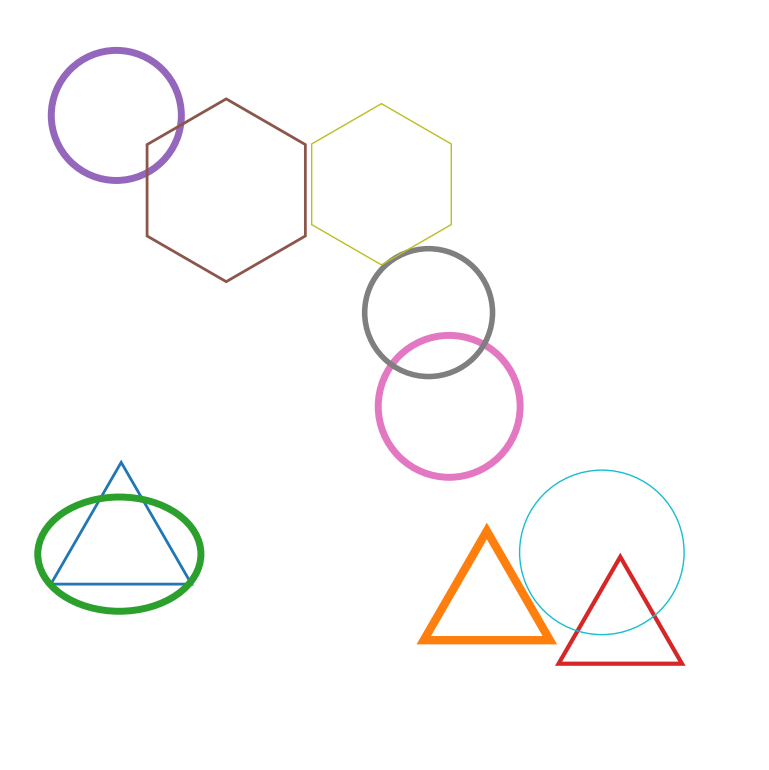[{"shape": "triangle", "thickness": 1, "radius": 0.53, "center": [0.157, 0.294]}, {"shape": "triangle", "thickness": 3, "radius": 0.47, "center": [0.632, 0.216]}, {"shape": "oval", "thickness": 2.5, "radius": 0.53, "center": [0.155, 0.28]}, {"shape": "triangle", "thickness": 1.5, "radius": 0.46, "center": [0.806, 0.184]}, {"shape": "circle", "thickness": 2.5, "radius": 0.42, "center": [0.151, 0.85]}, {"shape": "hexagon", "thickness": 1, "radius": 0.59, "center": [0.294, 0.753]}, {"shape": "circle", "thickness": 2.5, "radius": 0.46, "center": [0.583, 0.472]}, {"shape": "circle", "thickness": 2, "radius": 0.42, "center": [0.557, 0.594]}, {"shape": "hexagon", "thickness": 0.5, "radius": 0.52, "center": [0.495, 0.761]}, {"shape": "circle", "thickness": 0.5, "radius": 0.53, "center": [0.782, 0.283]}]